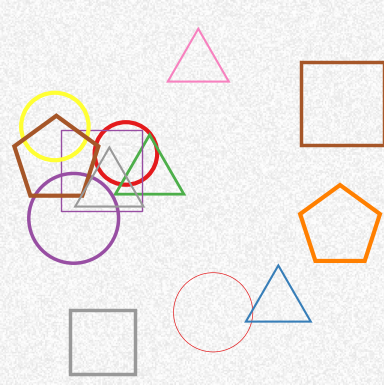[{"shape": "circle", "thickness": 0.5, "radius": 0.51, "center": [0.554, 0.189]}, {"shape": "circle", "thickness": 3, "radius": 0.41, "center": [0.327, 0.601]}, {"shape": "triangle", "thickness": 1.5, "radius": 0.49, "center": [0.723, 0.213]}, {"shape": "triangle", "thickness": 2, "radius": 0.51, "center": [0.389, 0.547]}, {"shape": "square", "thickness": 1, "radius": 0.52, "center": [0.263, 0.557]}, {"shape": "circle", "thickness": 2.5, "radius": 0.58, "center": [0.191, 0.433]}, {"shape": "pentagon", "thickness": 3, "radius": 0.54, "center": [0.883, 0.41]}, {"shape": "circle", "thickness": 3, "radius": 0.44, "center": [0.143, 0.671]}, {"shape": "pentagon", "thickness": 3, "radius": 0.57, "center": [0.146, 0.585]}, {"shape": "square", "thickness": 2.5, "radius": 0.54, "center": [0.889, 0.731]}, {"shape": "triangle", "thickness": 1.5, "radius": 0.46, "center": [0.515, 0.834]}, {"shape": "square", "thickness": 2.5, "radius": 0.42, "center": [0.266, 0.111]}, {"shape": "triangle", "thickness": 1.5, "radius": 0.51, "center": [0.284, 0.515]}]